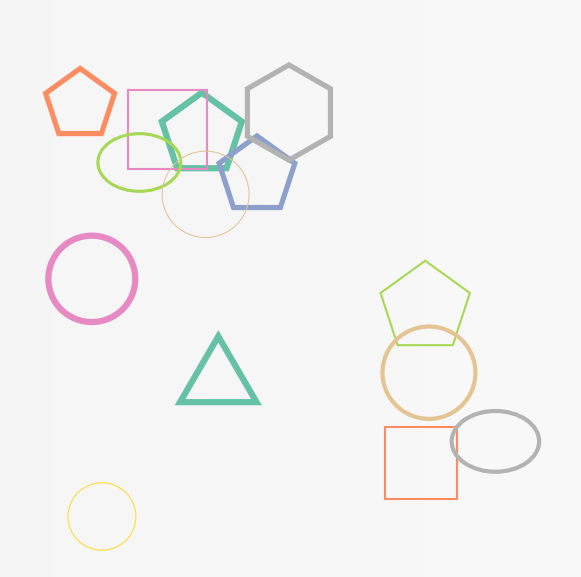[{"shape": "triangle", "thickness": 3, "radius": 0.38, "center": [0.376, 0.341]}, {"shape": "pentagon", "thickness": 3, "radius": 0.36, "center": [0.347, 0.766]}, {"shape": "square", "thickness": 1, "radius": 0.31, "center": [0.724, 0.197]}, {"shape": "pentagon", "thickness": 2.5, "radius": 0.31, "center": [0.138, 0.818]}, {"shape": "pentagon", "thickness": 2.5, "radius": 0.34, "center": [0.442, 0.695]}, {"shape": "square", "thickness": 1, "radius": 0.34, "center": [0.288, 0.776]}, {"shape": "circle", "thickness": 3, "radius": 0.37, "center": [0.158, 0.516]}, {"shape": "oval", "thickness": 1.5, "radius": 0.36, "center": [0.24, 0.718]}, {"shape": "pentagon", "thickness": 1, "radius": 0.4, "center": [0.732, 0.467]}, {"shape": "circle", "thickness": 0.5, "radius": 0.29, "center": [0.175, 0.105]}, {"shape": "circle", "thickness": 2, "radius": 0.4, "center": [0.738, 0.354]}, {"shape": "circle", "thickness": 0.5, "radius": 0.37, "center": [0.354, 0.663]}, {"shape": "oval", "thickness": 2, "radius": 0.38, "center": [0.852, 0.235]}, {"shape": "hexagon", "thickness": 2.5, "radius": 0.41, "center": [0.497, 0.804]}]